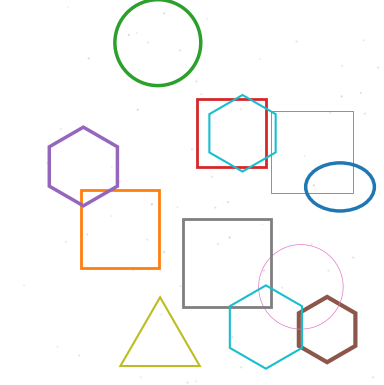[{"shape": "oval", "thickness": 2.5, "radius": 0.45, "center": [0.883, 0.514]}, {"shape": "square", "thickness": 0.5, "radius": 0.53, "center": [0.811, 0.606]}, {"shape": "square", "thickness": 2, "radius": 0.51, "center": [0.311, 0.405]}, {"shape": "circle", "thickness": 2.5, "radius": 0.56, "center": [0.41, 0.889]}, {"shape": "square", "thickness": 2, "radius": 0.44, "center": [0.602, 0.654]}, {"shape": "hexagon", "thickness": 2.5, "radius": 0.51, "center": [0.217, 0.568]}, {"shape": "hexagon", "thickness": 3, "radius": 0.42, "center": [0.85, 0.144]}, {"shape": "circle", "thickness": 0.5, "radius": 0.55, "center": [0.782, 0.255]}, {"shape": "square", "thickness": 2, "radius": 0.57, "center": [0.59, 0.316]}, {"shape": "triangle", "thickness": 1.5, "radius": 0.6, "center": [0.416, 0.109]}, {"shape": "hexagon", "thickness": 1.5, "radius": 0.54, "center": [0.691, 0.151]}, {"shape": "hexagon", "thickness": 1.5, "radius": 0.5, "center": [0.63, 0.654]}]